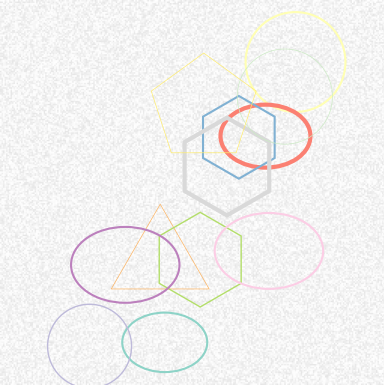[{"shape": "oval", "thickness": 1.5, "radius": 0.55, "center": [0.428, 0.111]}, {"shape": "circle", "thickness": 1.5, "radius": 0.65, "center": [0.768, 0.839]}, {"shape": "circle", "thickness": 1, "radius": 0.55, "center": [0.233, 0.101]}, {"shape": "oval", "thickness": 3, "radius": 0.58, "center": [0.69, 0.646]}, {"shape": "hexagon", "thickness": 1.5, "radius": 0.54, "center": [0.62, 0.643]}, {"shape": "triangle", "thickness": 0.5, "radius": 0.73, "center": [0.416, 0.323]}, {"shape": "hexagon", "thickness": 1, "radius": 0.61, "center": [0.52, 0.326]}, {"shape": "oval", "thickness": 1.5, "radius": 0.7, "center": [0.699, 0.348]}, {"shape": "hexagon", "thickness": 3, "radius": 0.63, "center": [0.589, 0.567]}, {"shape": "oval", "thickness": 1.5, "radius": 0.7, "center": [0.325, 0.312]}, {"shape": "circle", "thickness": 0.5, "radius": 0.62, "center": [0.74, 0.749]}, {"shape": "pentagon", "thickness": 0.5, "radius": 0.72, "center": [0.529, 0.719]}]